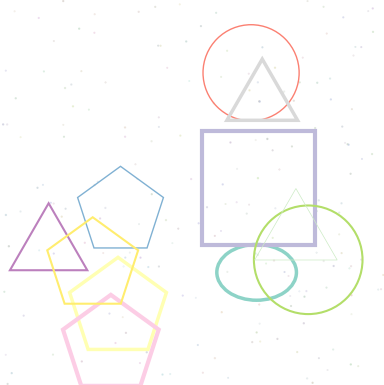[{"shape": "oval", "thickness": 2.5, "radius": 0.52, "center": [0.667, 0.293]}, {"shape": "pentagon", "thickness": 2.5, "radius": 0.66, "center": [0.307, 0.199]}, {"shape": "square", "thickness": 3, "radius": 0.74, "center": [0.671, 0.512]}, {"shape": "circle", "thickness": 1, "radius": 0.62, "center": [0.652, 0.811]}, {"shape": "pentagon", "thickness": 1, "radius": 0.59, "center": [0.313, 0.451]}, {"shape": "circle", "thickness": 1.5, "radius": 0.71, "center": [0.801, 0.325]}, {"shape": "pentagon", "thickness": 3, "radius": 0.65, "center": [0.288, 0.103]}, {"shape": "triangle", "thickness": 2.5, "radius": 0.53, "center": [0.681, 0.741]}, {"shape": "triangle", "thickness": 1.5, "radius": 0.58, "center": [0.126, 0.356]}, {"shape": "triangle", "thickness": 0.5, "radius": 0.62, "center": [0.769, 0.387]}, {"shape": "pentagon", "thickness": 1.5, "radius": 0.62, "center": [0.241, 0.312]}]